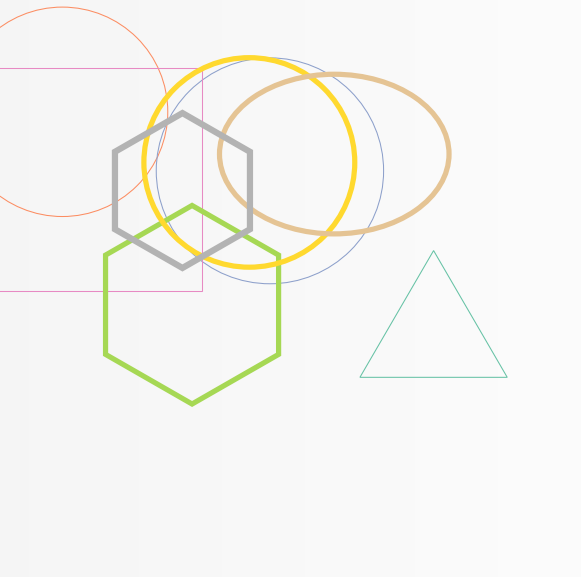[{"shape": "triangle", "thickness": 0.5, "radius": 0.73, "center": [0.746, 0.419]}, {"shape": "circle", "thickness": 0.5, "radius": 0.91, "center": [0.107, 0.806]}, {"shape": "circle", "thickness": 0.5, "radius": 0.98, "center": [0.464, 0.703]}, {"shape": "square", "thickness": 0.5, "radius": 0.96, "center": [0.155, 0.689]}, {"shape": "hexagon", "thickness": 2.5, "radius": 0.86, "center": [0.33, 0.471]}, {"shape": "circle", "thickness": 2.5, "radius": 0.91, "center": [0.429, 0.718]}, {"shape": "oval", "thickness": 2.5, "radius": 0.99, "center": [0.575, 0.732]}, {"shape": "hexagon", "thickness": 3, "radius": 0.67, "center": [0.314, 0.669]}]